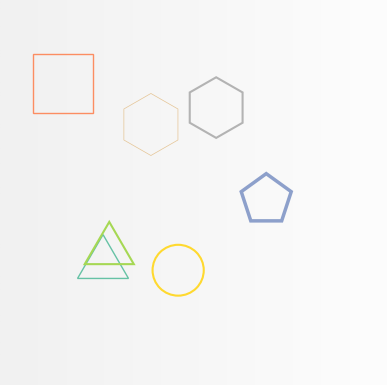[{"shape": "triangle", "thickness": 1, "radius": 0.38, "center": [0.266, 0.315]}, {"shape": "square", "thickness": 1, "radius": 0.39, "center": [0.162, 0.783]}, {"shape": "pentagon", "thickness": 2.5, "radius": 0.34, "center": [0.687, 0.481]}, {"shape": "triangle", "thickness": 1.5, "radius": 0.37, "center": [0.282, 0.35]}, {"shape": "circle", "thickness": 1.5, "radius": 0.33, "center": [0.46, 0.298]}, {"shape": "hexagon", "thickness": 0.5, "radius": 0.4, "center": [0.389, 0.677]}, {"shape": "hexagon", "thickness": 1.5, "radius": 0.39, "center": [0.558, 0.721]}]